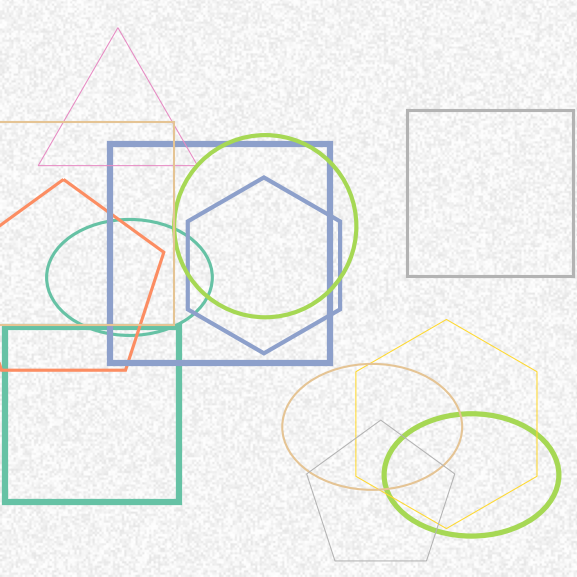[{"shape": "square", "thickness": 3, "radius": 0.76, "center": [0.16, 0.281]}, {"shape": "oval", "thickness": 1.5, "radius": 0.72, "center": [0.224, 0.519]}, {"shape": "pentagon", "thickness": 1.5, "radius": 0.91, "center": [0.11, 0.506]}, {"shape": "hexagon", "thickness": 2, "radius": 0.76, "center": [0.457, 0.54]}, {"shape": "square", "thickness": 3, "radius": 0.95, "center": [0.381, 0.561]}, {"shape": "triangle", "thickness": 0.5, "radius": 0.8, "center": [0.204, 0.792]}, {"shape": "circle", "thickness": 2, "radius": 0.79, "center": [0.459, 0.607]}, {"shape": "oval", "thickness": 2.5, "radius": 0.76, "center": [0.816, 0.177]}, {"shape": "hexagon", "thickness": 0.5, "radius": 0.91, "center": [0.773, 0.265]}, {"shape": "square", "thickness": 1, "radius": 0.88, "center": [0.126, 0.613]}, {"shape": "oval", "thickness": 1, "radius": 0.78, "center": [0.645, 0.26]}, {"shape": "square", "thickness": 1.5, "radius": 0.72, "center": [0.849, 0.665]}, {"shape": "pentagon", "thickness": 0.5, "radius": 0.67, "center": [0.659, 0.137]}]